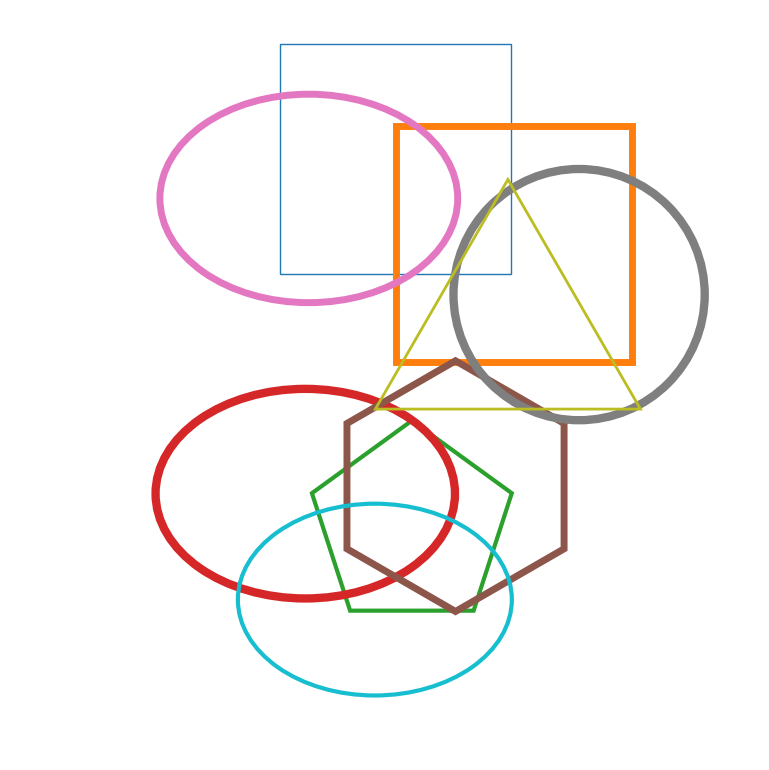[{"shape": "square", "thickness": 0.5, "radius": 0.75, "center": [0.514, 0.793]}, {"shape": "square", "thickness": 2.5, "radius": 0.77, "center": [0.668, 0.683]}, {"shape": "pentagon", "thickness": 1.5, "radius": 0.68, "center": [0.535, 0.317]}, {"shape": "oval", "thickness": 3, "radius": 0.97, "center": [0.396, 0.359]}, {"shape": "hexagon", "thickness": 2.5, "radius": 0.81, "center": [0.592, 0.369]}, {"shape": "oval", "thickness": 2.5, "radius": 0.97, "center": [0.401, 0.742]}, {"shape": "circle", "thickness": 3, "radius": 0.82, "center": [0.752, 0.617]}, {"shape": "triangle", "thickness": 1, "radius": 0.99, "center": [0.66, 0.568]}, {"shape": "oval", "thickness": 1.5, "radius": 0.89, "center": [0.487, 0.221]}]